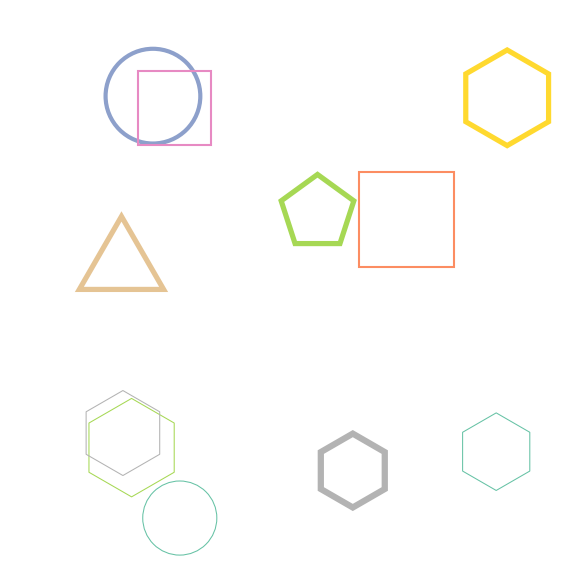[{"shape": "circle", "thickness": 0.5, "radius": 0.32, "center": [0.311, 0.102]}, {"shape": "hexagon", "thickness": 0.5, "radius": 0.34, "center": [0.859, 0.217]}, {"shape": "square", "thickness": 1, "radius": 0.41, "center": [0.704, 0.619]}, {"shape": "circle", "thickness": 2, "radius": 0.41, "center": [0.265, 0.833]}, {"shape": "square", "thickness": 1, "radius": 0.32, "center": [0.302, 0.812]}, {"shape": "pentagon", "thickness": 2.5, "radius": 0.33, "center": [0.55, 0.631]}, {"shape": "hexagon", "thickness": 0.5, "radius": 0.43, "center": [0.228, 0.224]}, {"shape": "hexagon", "thickness": 2.5, "radius": 0.41, "center": [0.878, 0.83]}, {"shape": "triangle", "thickness": 2.5, "radius": 0.42, "center": [0.21, 0.54]}, {"shape": "hexagon", "thickness": 3, "radius": 0.32, "center": [0.611, 0.184]}, {"shape": "hexagon", "thickness": 0.5, "radius": 0.37, "center": [0.213, 0.249]}]